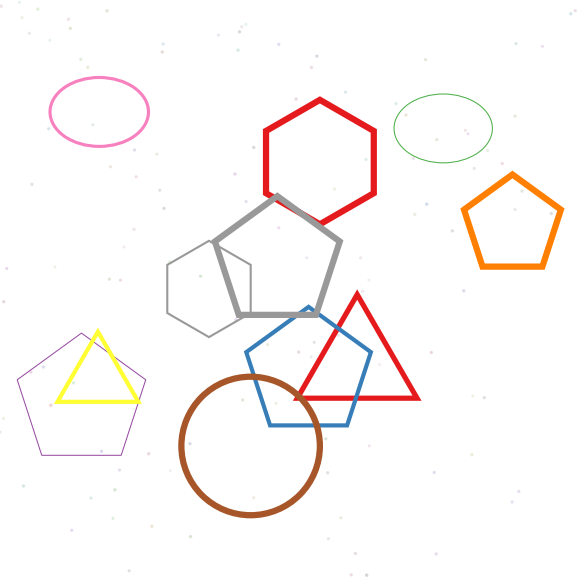[{"shape": "hexagon", "thickness": 3, "radius": 0.54, "center": [0.554, 0.718]}, {"shape": "triangle", "thickness": 2.5, "radius": 0.6, "center": [0.618, 0.369]}, {"shape": "pentagon", "thickness": 2, "radius": 0.57, "center": [0.534, 0.354]}, {"shape": "oval", "thickness": 0.5, "radius": 0.43, "center": [0.767, 0.777]}, {"shape": "pentagon", "thickness": 0.5, "radius": 0.58, "center": [0.141, 0.305]}, {"shape": "pentagon", "thickness": 3, "radius": 0.44, "center": [0.887, 0.609]}, {"shape": "triangle", "thickness": 2, "radius": 0.4, "center": [0.17, 0.344]}, {"shape": "circle", "thickness": 3, "radius": 0.6, "center": [0.434, 0.227]}, {"shape": "oval", "thickness": 1.5, "radius": 0.43, "center": [0.172, 0.805]}, {"shape": "hexagon", "thickness": 1, "radius": 0.42, "center": [0.362, 0.499]}, {"shape": "pentagon", "thickness": 3, "radius": 0.57, "center": [0.48, 0.546]}]